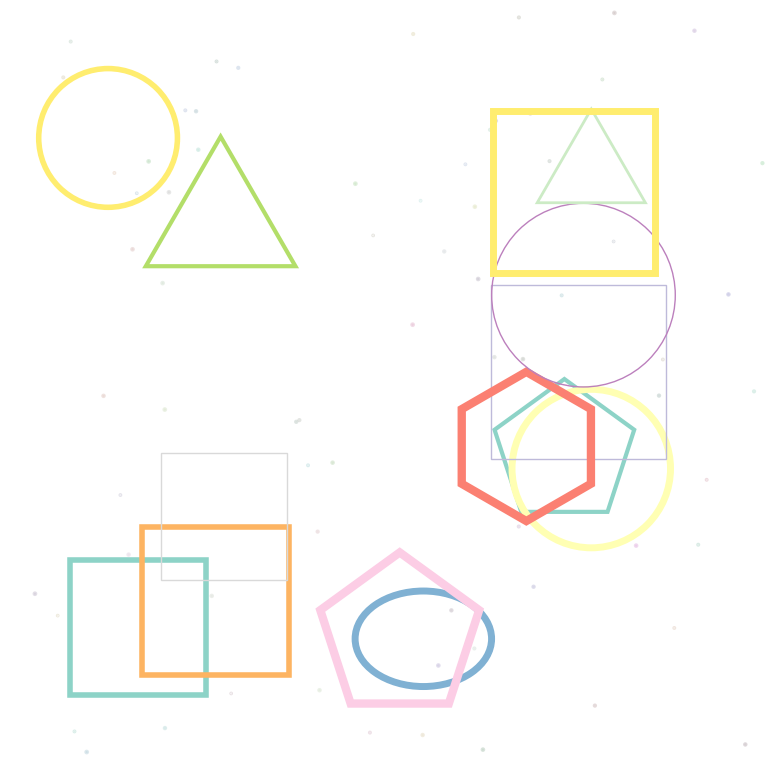[{"shape": "square", "thickness": 2, "radius": 0.44, "center": [0.179, 0.185]}, {"shape": "pentagon", "thickness": 1.5, "radius": 0.48, "center": [0.733, 0.412]}, {"shape": "circle", "thickness": 2.5, "radius": 0.51, "center": [0.768, 0.391]}, {"shape": "square", "thickness": 0.5, "radius": 0.57, "center": [0.751, 0.517]}, {"shape": "hexagon", "thickness": 3, "radius": 0.48, "center": [0.684, 0.42]}, {"shape": "oval", "thickness": 2.5, "radius": 0.44, "center": [0.55, 0.17]}, {"shape": "square", "thickness": 2, "radius": 0.48, "center": [0.28, 0.219]}, {"shape": "triangle", "thickness": 1.5, "radius": 0.56, "center": [0.287, 0.71]}, {"shape": "pentagon", "thickness": 3, "radius": 0.54, "center": [0.519, 0.174]}, {"shape": "square", "thickness": 0.5, "radius": 0.41, "center": [0.291, 0.329]}, {"shape": "circle", "thickness": 0.5, "radius": 0.6, "center": [0.758, 0.617]}, {"shape": "triangle", "thickness": 1, "radius": 0.41, "center": [0.768, 0.777]}, {"shape": "square", "thickness": 2.5, "radius": 0.53, "center": [0.745, 0.751]}, {"shape": "circle", "thickness": 2, "radius": 0.45, "center": [0.14, 0.821]}]